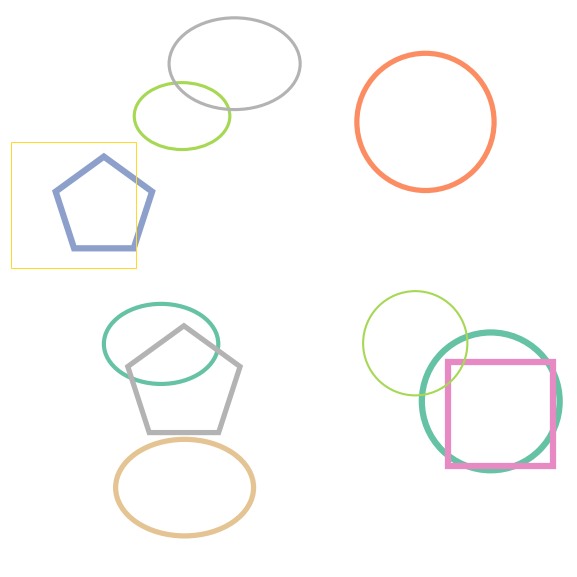[{"shape": "oval", "thickness": 2, "radius": 0.5, "center": [0.279, 0.404]}, {"shape": "circle", "thickness": 3, "radius": 0.6, "center": [0.85, 0.304]}, {"shape": "circle", "thickness": 2.5, "radius": 0.59, "center": [0.737, 0.788]}, {"shape": "pentagon", "thickness": 3, "radius": 0.44, "center": [0.18, 0.64]}, {"shape": "square", "thickness": 3, "radius": 0.45, "center": [0.867, 0.283]}, {"shape": "oval", "thickness": 1.5, "radius": 0.41, "center": [0.315, 0.798]}, {"shape": "circle", "thickness": 1, "radius": 0.45, "center": [0.719, 0.405]}, {"shape": "square", "thickness": 0.5, "radius": 0.54, "center": [0.127, 0.644]}, {"shape": "oval", "thickness": 2.5, "radius": 0.6, "center": [0.32, 0.155]}, {"shape": "oval", "thickness": 1.5, "radius": 0.57, "center": [0.406, 0.889]}, {"shape": "pentagon", "thickness": 2.5, "radius": 0.51, "center": [0.318, 0.333]}]